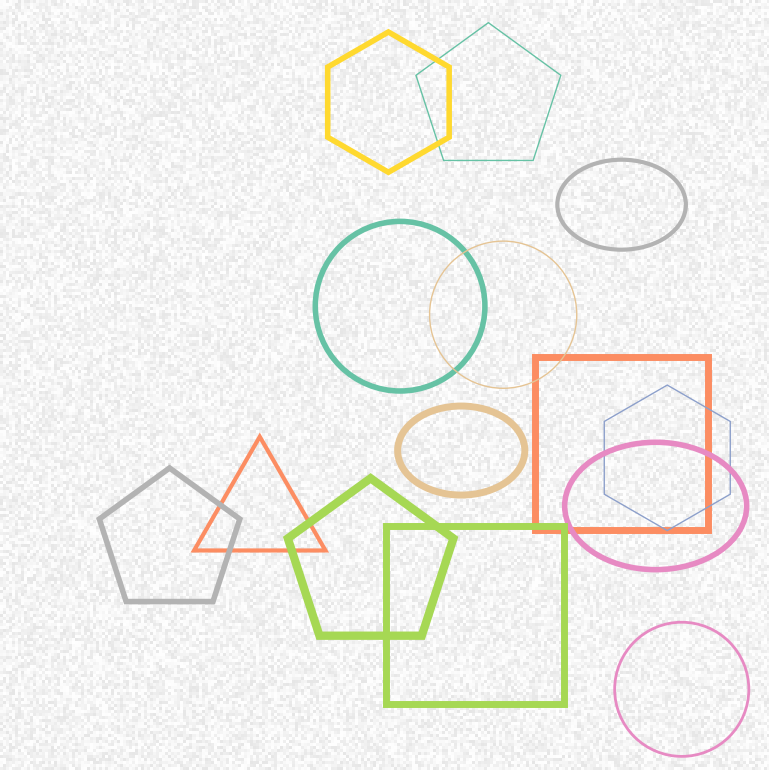[{"shape": "pentagon", "thickness": 0.5, "radius": 0.49, "center": [0.634, 0.872]}, {"shape": "circle", "thickness": 2, "radius": 0.55, "center": [0.52, 0.602]}, {"shape": "triangle", "thickness": 1.5, "radius": 0.49, "center": [0.337, 0.334]}, {"shape": "square", "thickness": 2.5, "radius": 0.56, "center": [0.807, 0.424]}, {"shape": "hexagon", "thickness": 0.5, "radius": 0.47, "center": [0.867, 0.405]}, {"shape": "circle", "thickness": 1, "radius": 0.44, "center": [0.885, 0.105]}, {"shape": "oval", "thickness": 2, "radius": 0.59, "center": [0.852, 0.343]}, {"shape": "square", "thickness": 2.5, "radius": 0.58, "center": [0.617, 0.202]}, {"shape": "pentagon", "thickness": 3, "radius": 0.57, "center": [0.481, 0.266]}, {"shape": "hexagon", "thickness": 2, "radius": 0.46, "center": [0.504, 0.867]}, {"shape": "oval", "thickness": 2.5, "radius": 0.41, "center": [0.599, 0.415]}, {"shape": "circle", "thickness": 0.5, "radius": 0.48, "center": [0.653, 0.591]}, {"shape": "pentagon", "thickness": 2, "radius": 0.48, "center": [0.22, 0.296]}, {"shape": "oval", "thickness": 1.5, "radius": 0.42, "center": [0.807, 0.734]}]